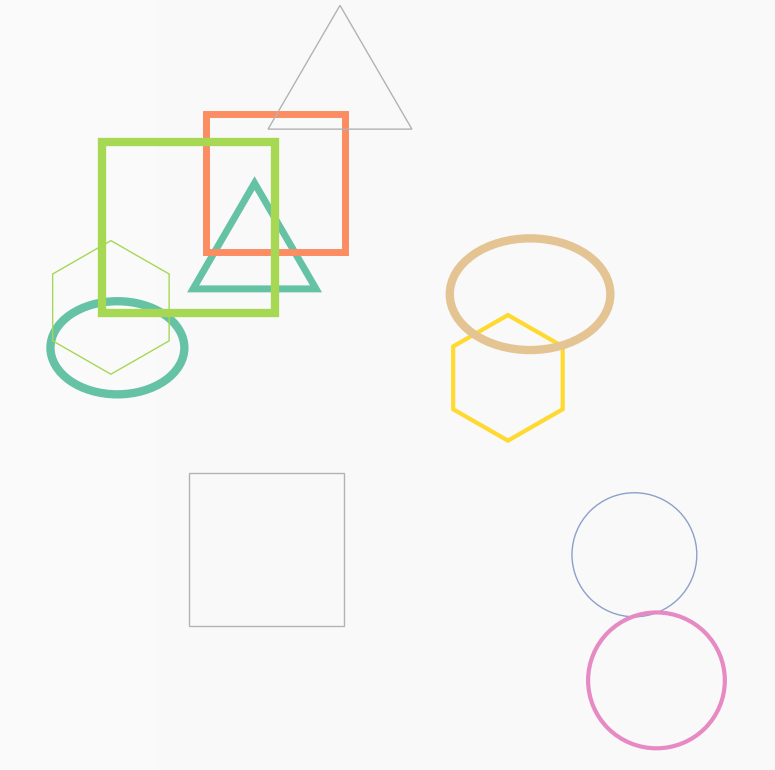[{"shape": "triangle", "thickness": 2.5, "radius": 0.46, "center": [0.328, 0.671]}, {"shape": "oval", "thickness": 3, "radius": 0.43, "center": [0.151, 0.548]}, {"shape": "square", "thickness": 2.5, "radius": 0.45, "center": [0.355, 0.762]}, {"shape": "circle", "thickness": 0.5, "radius": 0.4, "center": [0.819, 0.28]}, {"shape": "circle", "thickness": 1.5, "radius": 0.44, "center": [0.847, 0.116]}, {"shape": "hexagon", "thickness": 0.5, "radius": 0.43, "center": [0.143, 0.601]}, {"shape": "square", "thickness": 3, "radius": 0.56, "center": [0.243, 0.705]}, {"shape": "hexagon", "thickness": 1.5, "radius": 0.41, "center": [0.655, 0.509]}, {"shape": "oval", "thickness": 3, "radius": 0.52, "center": [0.684, 0.618]}, {"shape": "triangle", "thickness": 0.5, "radius": 0.54, "center": [0.439, 0.886]}, {"shape": "square", "thickness": 0.5, "radius": 0.5, "center": [0.344, 0.286]}]